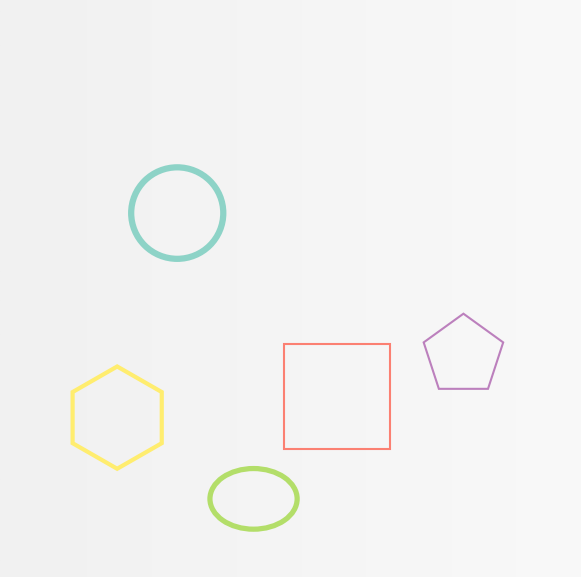[{"shape": "circle", "thickness": 3, "radius": 0.4, "center": [0.305, 0.63]}, {"shape": "square", "thickness": 1, "radius": 0.46, "center": [0.58, 0.313]}, {"shape": "oval", "thickness": 2.5, "radius": 0.38, "center": [0.436, 0.135]}, {"shape": "pentagon", "thickness": 1, "radius": 0.36, "center": [0.797, 0.384]}, {"shape": "hexagon", "thickness": 2, "radius": 0.44, "center": [0.202, 0.276]}]